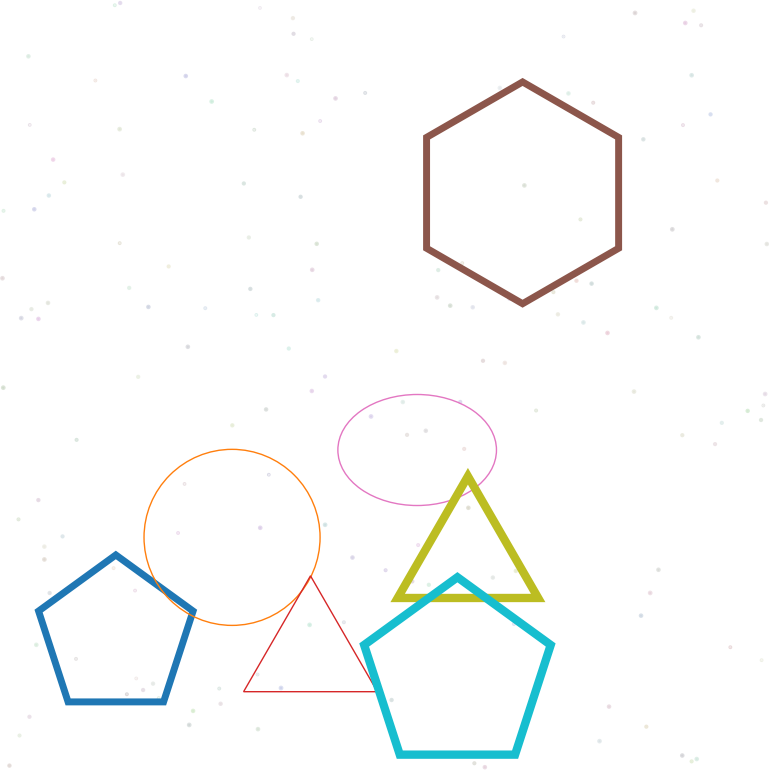[{"shape": "pentagon", "thickness": 2.5, "radius": 0.53, "center": [0.15, 0.174]}, {"shape": "circle", "thickness": 0.5, "radius": 0.57, "center": [0.301, 0.302]}, {"shape": "triangle", "thickness": 0.5, "radius": 0.5, "center": [0.403, 0.152]}, {"shape": "hexagon", "thickness": 2.5, "radius": 0.72, "center": [0.679, 0.75]}, {"shape": "oval", "thickness": 0.5, "radius": 0.51, "center": [0.542, 0.416]}, {"shape": "triangle", "thickness": 3, "radius": 0.53, "center": [0.608, 0.276]}, {"shape": "pentagon", "thickness": 3, "radius": 0.64, "center": [0.594, 0.123]}]